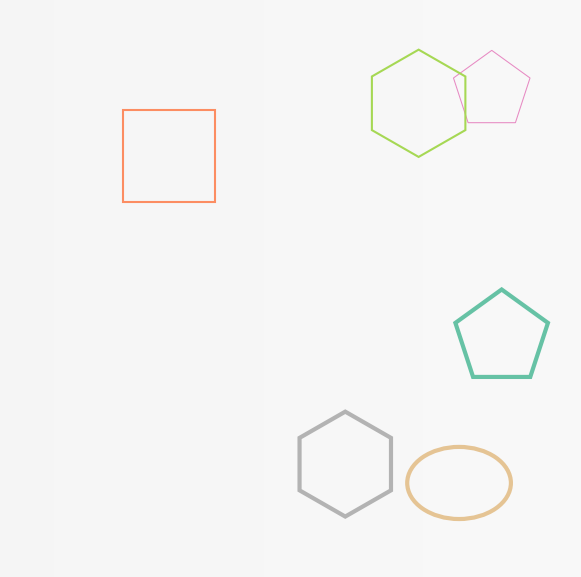[{"shape": "pentagon", "thickness": 2, "radius": 0.42, "center": [0.863, 0.414]}, {"shape": "square", "thickness": 1, "radius": 0.4, "center": [0.291, 0.728]}, {"shape": "pentagon", "thickness": 0.5, "radius": 0.35, "center": [0.846, 0.843]}, {"shape": "hexagon", "thickness": 1, "radius": 0.46, "center": [0.72, 0.82]}, {"shape": "oval", "thickness": 2, "radius": 0.45, "center": [0.79, 0.163]}, {"shape": "hexagon", "thickness": 2, "radius": 0.45, "center": [0.594, 0.195]}]